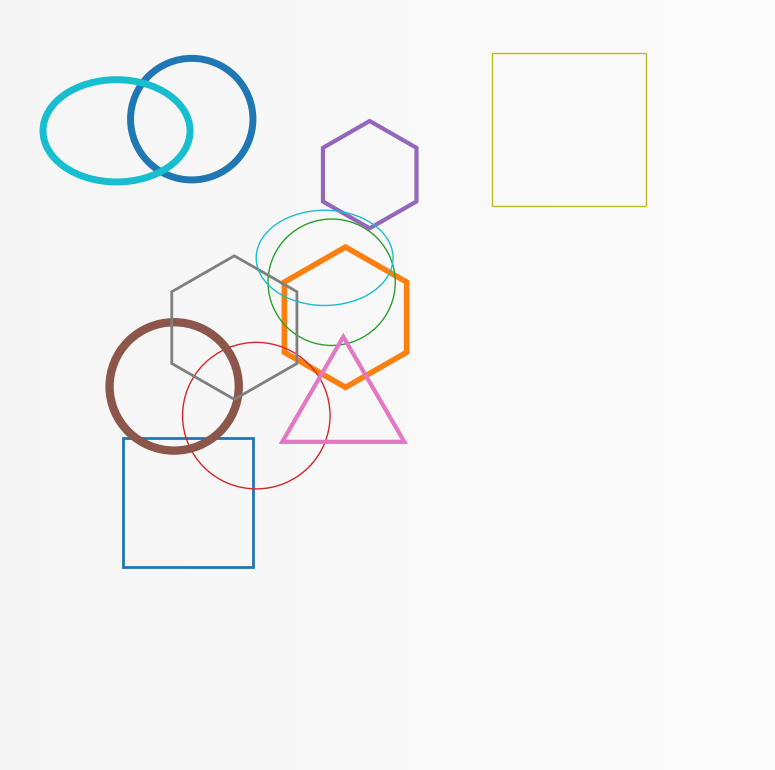[{"shape": "square", "thickness": 1, "radius": 0.42, "center": [0.243, 0.348]}, {"shape": "circle", "thickness": 2.5, "radius": 0.39, "center": [0.247, 0.845]}, {"shape": "hexagon", "thickness": 2, "radius": 0.46, "center": [0.446, 0.588]}, {"shape": "circle", "thickness": 0.5, "radius": 0.41, "center": [0.428, 0.633]}, {"shape": "circle", "thickness": 0.5, "radius": 0.48, "center": [0.331, 0.46]}, {"shape": "hexagon", "thickness": 1.5, "radius": 0.35, "center": [0.477, 0.773]}, {"shape": "circle", "thickness": 3, "radius": 0.42, "center": [0.225, 0.498]}, {"shape": "triangle", "thickness": 1.5, "radius": 0.45, "center": [0.443, 0.472]}, {"shape": "hexagon", "thickness": 1, "radius": 0.47, "center": [0.302, 0.575]}, {"shape": "square", "thickness": 0.5, "radius": 0.5, "center": [0.734, 0.832]}, {"shape": "oval", "thickness": 2.5, "radius": 0.47, "center": [0.15, 0.83]}, {"shape": "oval", "thickness": 0.5, "radius": 0.44, "center": [0.419, 0.665]}]